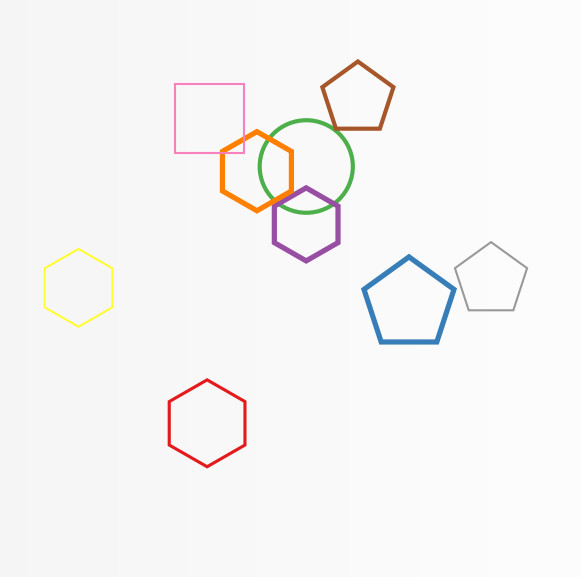[{"shape": "hexagon", "thickness": 1.5, "radius": 0.38, "center": [0.356, 0.266]}, {"shape": "pentagon", "thickness": 2.5, "radius": 0.41, "center": [0.704, 0.473]}, {"shape": "circle", "thickness": 2, "radius": 0.4, "center": [0.527, 0.711]}, {"shape": "hexagon", "thickness": 2.5, "radius": 0.32, "center": [0.527, 0.611]}, {"shape": "hexagon", "thickness": 2.5, "radius": 0.34, "center": [0.442, 0.703]}, {"shape": "hexagon", "thickness": 1, "radius": 0.34, "center": [0.135, 0.501]}, {"shape": "pentagon", "thickness": 2, "radius": 0.32, "center": [0.616, 0.828]}, {"shape": "square", "thickness": 1, "radius": 0.3, "center": [0.36, 0.794]}, {"shape": "pentagon", "thickness": 1, "radius": 0.33, "center": [0.845, 0.515]}]